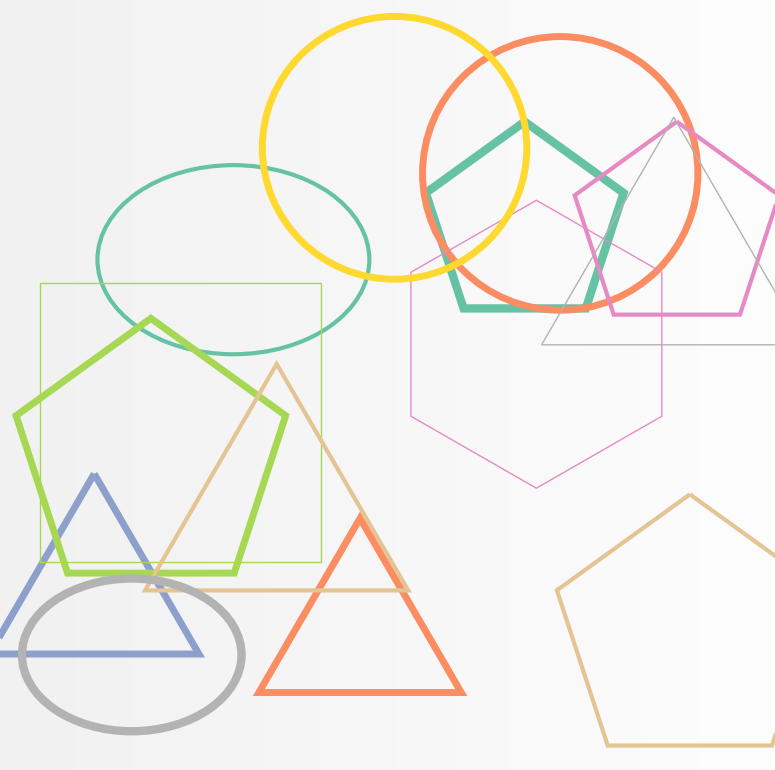[{"shape": "pentagon", "thickness": 3, "radius": 0.67, "center": [0.677, 0.708]}, {"shape": "oval", "thickness": 1.5, "radius": 0.88, "center": [0.301, 0.663]}, {"shape": "circle", "thickness": 2.5, "radius": 0.89, "center": [0.723, 0.775]}, {"shape": "triangle", "thickness": 2.5, "radius": 0.75, "center": [0.465, 0.176]}, {"shape": "triangle", "thickness": 2.5, "radius": 0.78, "center": [0.122, 0.229]}, {"shape": "pentagon", "thickness": 1.5, "radius": 0.69, "center": [0.873, 0.703]}, {"shape": "hexagon", "thickness": 0.5, "radius": 0.93, "center": [0.692, 0.553]}, {"shape": "pentagon", "thickness": 2.5, "radius": 0.91, "center": [0.195, 0.404]}, {"shape": "square", "thickness": 0.5, "radius": 0.91, "center": [0.232, 0.451]}, {"shape": "circle", "thickness": 2.5, "radius": 0.85, "center": [0.509, 0.808]}, {"shape": "triangle", "thickness": 1.5, "radius": 0.98, "center": [0.357, 0.331]}, {"shape": "pentagon", "thickness": 1.5, "radius": 0.9, "center": [0.89, 0.178]}, {"shape": "triangle", "thickness": 0.5, "radius": 0.98, "center": [0.869, 0.651]}, {"shape": "oval", "thickness": 3, "radius": 0.71, "center": [0.17, 0.149]}]